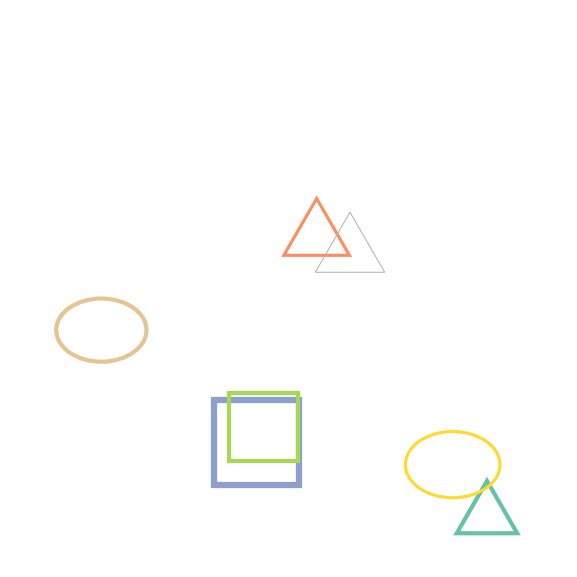[{"shape": "triangle", "thickness": 2, "radius": 0.3, "center": [0.843, 0.106]}, {"shape": "triangle", "thickness": 1.5, "radius": 0.33, "center": [0.548, 0.59]}, {"shape": "square", "thickness": 3, "radius": 0.37, "center": [0.444, 0.233]}, {"shape": "square", "thickness": 2, "radius": 0.3, "center": [0.457, 0.26]}, {"shape": "oval", "thickness": 1.5, "radius": 0.41, "center": [0.784, 0.195]}, {"shape": "oval", "thickness": 2, "radius": 0.39, "center": [0.175, 0.427]}, {"shape": "triangle", "thickness": 0.5, "radius": 0.35, "center": [0.606, 0.562]}]